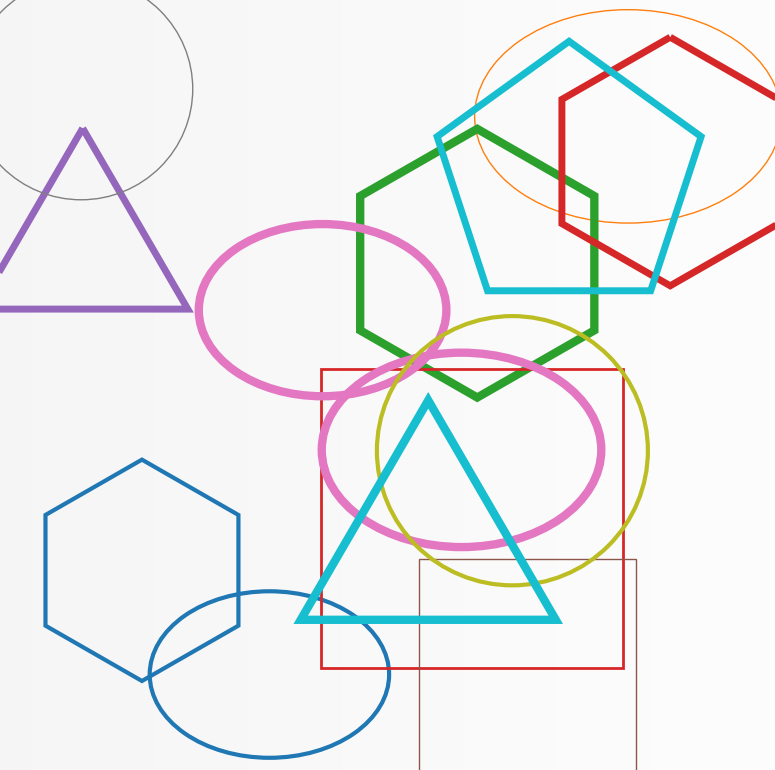[{"shape": "oval", "thickness": 1.5, "radius": 0.77, "center": [0.348, 0.124]}, {"shape": "hexagon", "thickness": 1.5, "radius": 0.72, "center": [0.183, 0.259]}, {"shape": "oval", "thickness": 0.5, "radius": 0.99, "center": [0.81, 0.849]}, {"shape": "hexagon", "thickness": 3, "radius": 0.87, "center": [0.616, 0.658]}, {"shape": "hexagon", "thickness": 2.5, "radius": 0.81, "center": [0.865, 0.79]}, {"shape": "square", "thickness": 1, "radius": 0.97, "center": [0.609, 0.327]}, {"shape": "triangle", "thickness": 2.5, "radius": 0.78, "center": [0.107, 0.677]}, {"shape": "square", "thickness": 0.5, "radius": 0.7, "center": [0.681, 0.133]}, {"shape": "oval", "thickness": 3, "radius": 0.9, "center": [0.596, 0.416]}, {"shape": "oval", "thickness": 3, "radius": 0.8, "center": [0.416, 0.597]}, {"shape": "circle", "thickness": 0.5, "radius": 0.72, "center": [0.105, 0.884]}, {"shape": "circle", "thickness": 1.5, "radius": 0.87, "center": [0.661, 0.415]}, {"shape": "triangle", "thickness": 3, "radius": 0.95, "center": [0.553, 0.29]}, {"shape": "pentagon", "thickness": 2.5, "radius": 0.9, "center": [0.734, 0.767]}]